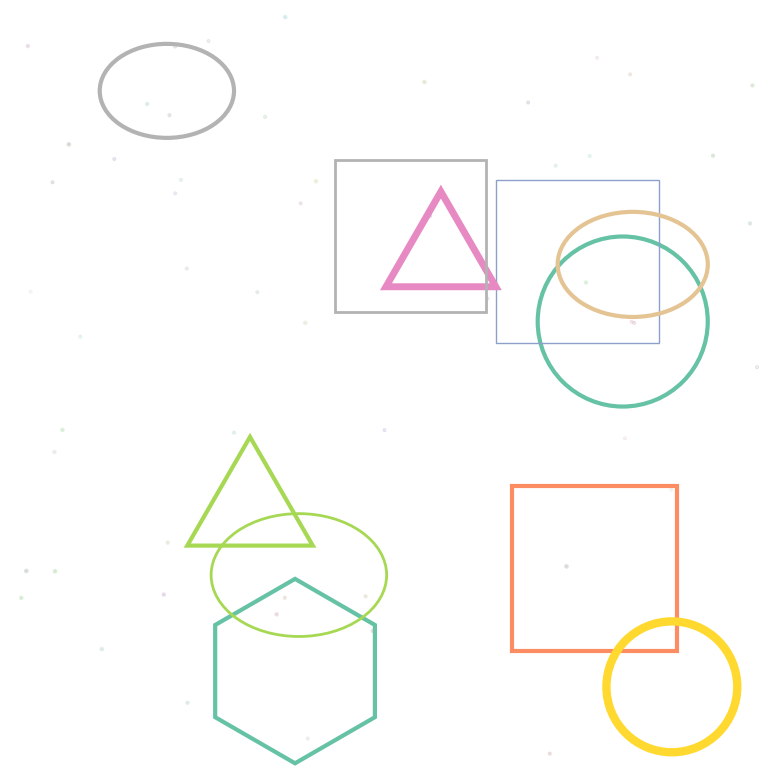[{"shape": "hexagon", "thickness": 1.5, "radius": 0.6, "center": [0.383, 0.128]}, {"shape": "circle", "thickness": 1.5, "radius": 0.55, "center": [0.809, 0.582]}, {"shape": "square", "thickness": 1.5, "radius": 0.53, "center": [0.772, 0.262]}, {"shape": "square", "thickness": 0.5, "radius": 0.53, "center": [0.75, 0.66]}, {"shape": "triangle", "thickness": 2.5, "radius": 0.41, "center": [0.573, 0.669]}, {"shape": "triangle", "thickness": 1.5, "radius": 0.47, "center": [0.325, 0.338]}, {"shape": "oval", "thickness": 1, "radius": 0.57, "center": [0.388, 0.253]}, {"shape": "circle", "thickness": 3, "radius": 0.42, "center": [0.873, 0.108]}, {"shape": "oval", "thickness": 1.5, "radius": 0.49, "center": [0.822, 0.657]}, {"shape": "oval", "thickness": 1.5, "radius": 0.44, "center": [0.217, 0.882]}, {"shape": "square", "thickness": 1, "radius": 0.49, "center": [0.533, 0.694]}]